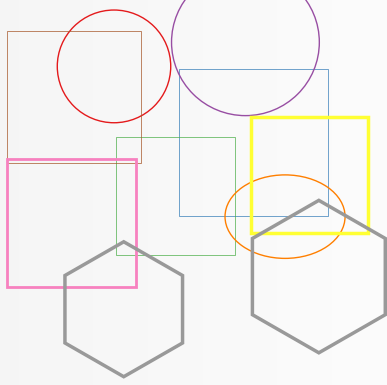[{"shape": "circle", "thickness": 1, "radius": 0.73, "center": [0.294, 0.828]}, {"shape": "square", "thickness": 0.5, "radius": 0.96, "center": [0.655, 0.629]}, {"shape": "square", "thickness": 0.5, "radius": 0.77, "center": [0.453, 0.492]}, {"shape": "circle", "thickness": 1, "radius": 0.95, "center": [0.633, 0.89]}, {"shape": "oval", "thickness": 1, "radius": 0.77, "center": [0.736, 0.437]}, {"shape": "square", "thickness": 2.5, "radius": 0.76, "center": [0.799, 0.546]}, {"shape": "square", "thickness": 0.5, "radius": 0.86, "center": [0.19, 0.748]}, {"shape": "square", "thickness": 2, "radius": 0.83, "center": [0.185, 0.421]}, {"shape": "hexagon", "thickness": 2.5, "radius": 0.99, "center": [0.823, 0.282]}, {"shape": "hexagon", "thickness": 2.5, "radius": 0.88, "center": [0.319, 0.197]}]